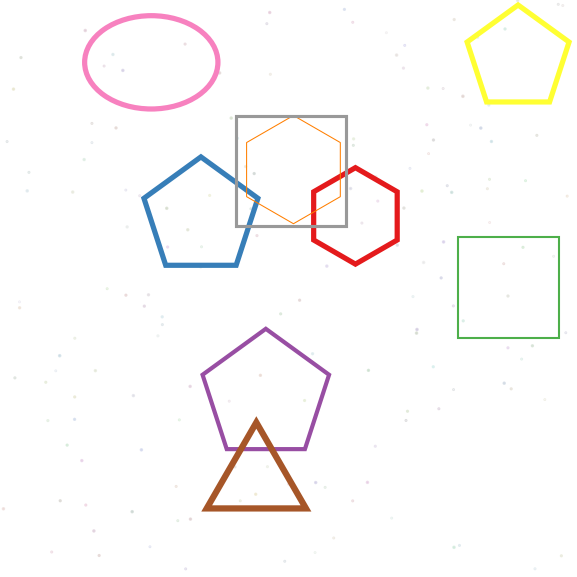[{"shape": "hexagon", "thickness": 2.5, "radius": 0.42, "center": [0.615, 0.625]}, {"shape": "pentagon", "thickness": 2.5, "radius": 0.52, "center": [0.348, 0.624]}, {"shape": "square", "thickness": 1, "radius": 0.44, "center": [0.881, 0.501]}, {"shape": "pentagon", "thickness": 2, "radius": 0.58, "center": [0.46, 0.315]}, {"shape": "hexagon", "thickness": 0.5, "radius": 0.47, "center": [0.508, 0.705]}, {"shape": "pentagon", "thickness": 2.5, "radius": 0.46, "center": [0.897, 0.898]}, {"shape": "triangle", "thickness": 3, "radius": 0.5, "center": [0.444, 0.168]}, {"shape": "oval", "thickness": 2.5, "radius": 0.58, "center": [0.262, 0.891]}, {"shape": "square", "thickness": 1.5, "radius": 0.48, "center": [0.504, 0.703]}]